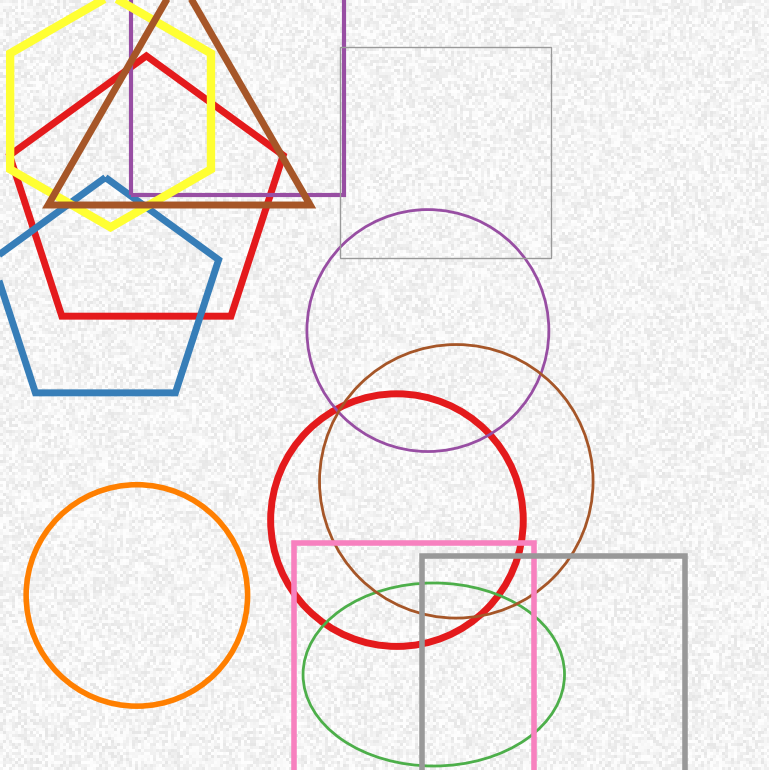[{"shape": "circle", "thickness": 2.5, "radius": 0.82, "center": [0.516, 0.325]}, {"shape": "pentagon", "thickness": 2.5, "radius": 0.93, "center": [0.19, 0.741]}, {"shape": "pentagon", "thickness": 2.5, "radius": 0.77, "center": [0.137, 0.615]}, {"shape": "oval", "thickness": 1, "radius": 0.85, "center": [0.563, 0.124]}, {"shape": "circle", "thickness": 1, "radius": 0.79, "center": [0.556, 0.571]}, {"shape": "square", "thickness": 1.5, "radius": 0.69, "center": [0.309, 0.886]}, {"shape": "circle", "thickness": 2, "radius": 0.72, "center": [0.178, 0.227]}, {"shape": "hexagon", "thickness": 3, "radius": 0.75, "center": [0.144, 0.855]}, {"shape": "triangle", "thickness": 2.5, "radius": 0.98, "center": [0.233, 0.832]}, {"shape": "circle", "thickness": 1, "radius": 0.89, "center": [0.593, 0.375]}, {"shape": "square", "thickness": 2, "radius": 0.78, "center": [0.538, 0.139]}, {"shape": "square", "thickness": 0.5, "radius": 0.68, "center": [0.578, 0.802]}, {"shape": "square", "thickness": 2, "radius": 0.85, "center": [0.719, 0.107]}]